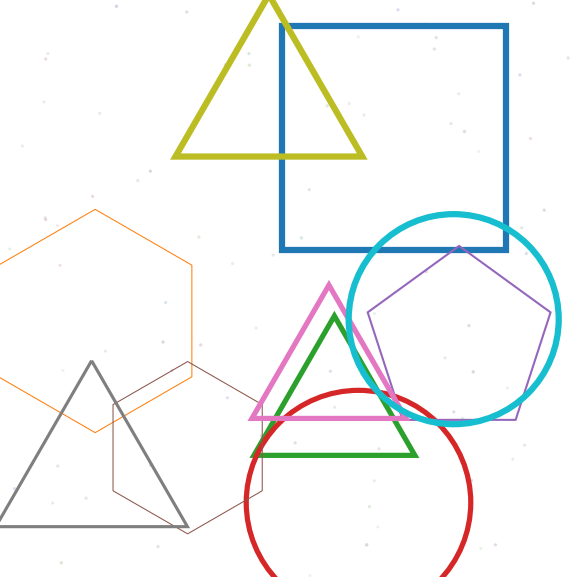[{"shape": "square", "thickness": 3, "radius": 0.97, "center": [0.682, 0.76]}, {"shape": "hexagon", "thickness": 0.5, "radius": 0.97, "center": [0.165, 0.443]}, {"shape": "triangle", "thickness": 2.5, "radius": 0.8, "center": [0.579, 0.291]}, {"shape": "circle", "thickness": 2.5, "radius": 0.97, "center": [0.621, 0.129]}, {"shape": "pentagon", "thickness": 1, "radius": 0.83, "center": [0.795, 0.407]}, {"shape": "hexagon", "thickness": 0.5, "radius": 0.75, "center": [0.325, 0.224]}, {"shape": "triangle", "thickness": 2.5, "radius": 0.77, "center": [0.57, 0.352]}, {"shape": "triangle", "thickness": 1.5, "radius": 0.96, "center": [0.159, 0.183]}, {"shape": "triangle", "thickness": 3, "radius": 0.93, "center": [0.466, 0.821]}, {"shape": "circle", "thickness": 3, "radius": 0.91, "center": [0.786, 0.446]}]